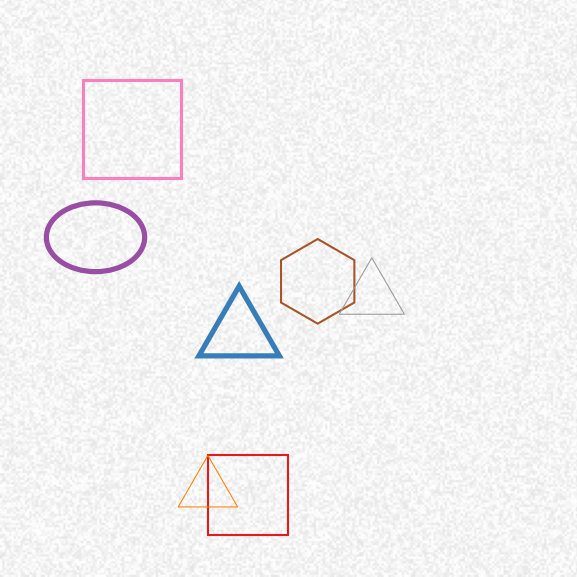[{"shape": "square", "thickness": 1, "radius": 0.35, "center": [0.43, 0.142]}, {"shape": "triangle", "thickness": 2.5, "radius": 0.4, "center": [0.414, 0.423]}, {"shape": "oval", "thickness": 2.5, "radius": 0.43, "center": [0.165, 0.588]}, {"shape": "triangle", "thickness": 0.5, "radius": 0.3, "center": [0.36, 0.151]}, {"shape": "hexagon", "thickness": 1, "radius": 0.37, "center": [0.55, 0.512]}, {"shape": "square", "thickness": 1.5, "radius": 0.43, "center": [0.228, 0.776]}, {"shape": "triangle", "thickness": 0.5, "radius": 0.33, "center": [0.644, 0.488]}]